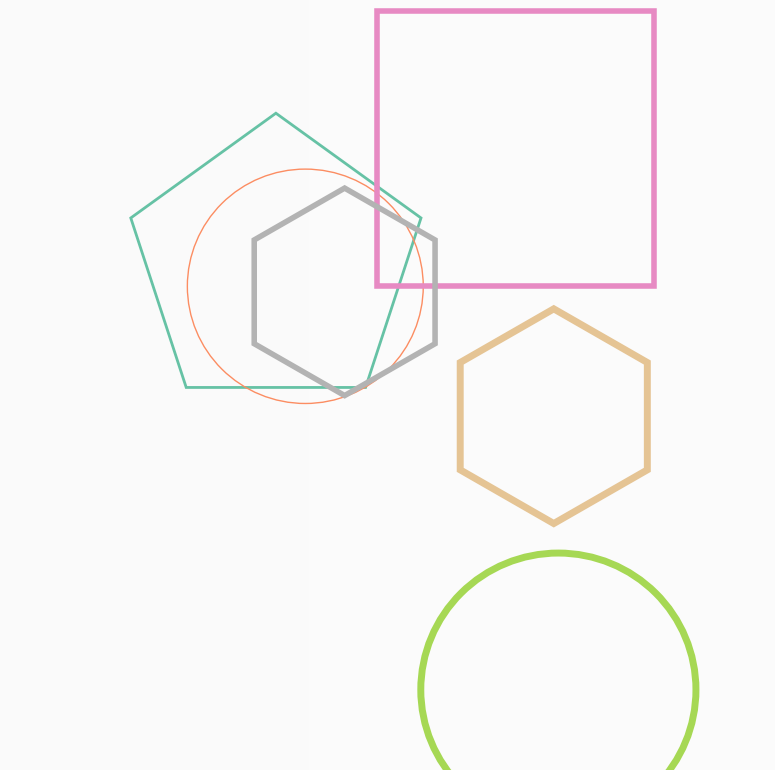[{"shape": "pentagon", "thickness": 1, "radius": 0.98, "center": [0.356, 0.656]}, {"shape": "circle", "thickness": 0.5, "radius": 0.76, "center": [0.394, 0.628]}, {"shape": "square", "thickness": 2, "radius": 0.89, "center": [0.665, 0.807]}, {"shape": "circle", "thickness": 2.5, "radius": 0.89, "center": [0.72, 0.104]}, {"shape": "hexagon", "thickness": 2.5, "radius": 0.7, "center": [0.715, 0.459]}, {"shape": "hexagon", "thickness": 2, "radius": 0.67, "center": [0.445, 0.621]}]